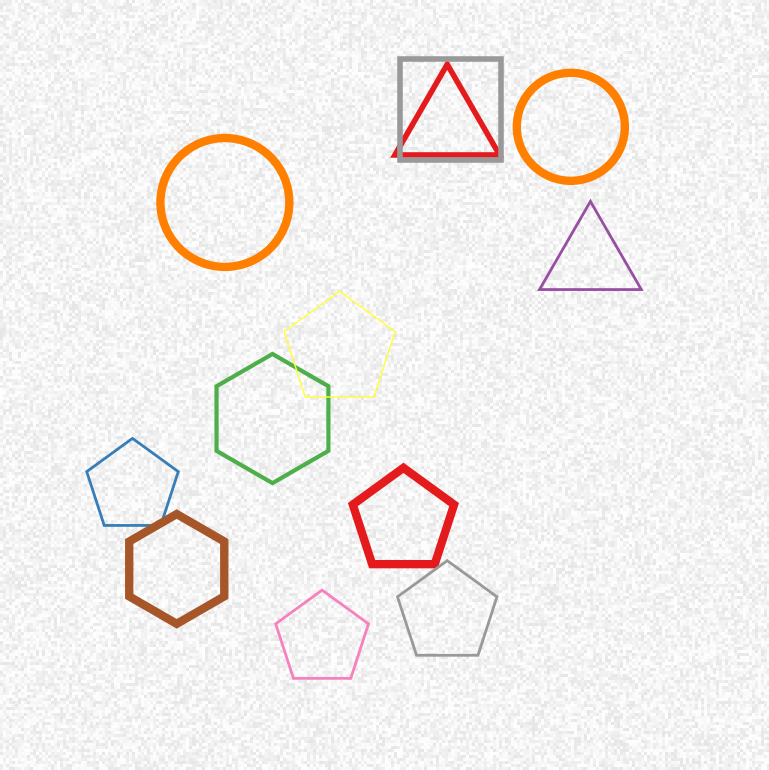[{"shape": "pentagon", "thickness": 3, "radius": 0.35, "center": [0.524, 0.323]}, {"shape": "triangle", "thickness": 2, "radius": 0.39, "center": [0.581, 0.838]}, {"shape": "pentagon", "thickness": 1, "radius": 0.31, "center": [0.172, 0.368]}, {"shape": "hexagon", "thickness": 1.5, "radius": 0.42, "center": [0.354, 0.456]}, {"shape": "triangle", "thickness": 1, "radius": 0.38, "center": [0.767, 0.662]}, {"shape": "circle", "thickness": 3, "radius": 0.42, "center": [0.292, 0.737]}, {"shape": "circle", "thickness": 3, "radius": 0.35, "center": [0.741, 0.835]}, {"shape": "pentagon", "thickness": 0.5, "radius": 0.38, "center": [0.441, 0.546]}, {"shape": "hexagon", "thickness": 3, "radius": 0.36, "center": [0.23, 0.261]}, {"shape": "pentagon", "thickness": 1, "radius": 0.32, "center": [0.418, 0.17]}, {"shape": "pentagon", "thickness": 1, "radius": 0.34, "center": [0.581, 0.204]}, {"shape": "square", "thickness": 2, "radius": 0.33, "center": [0.585, 0.858]}]